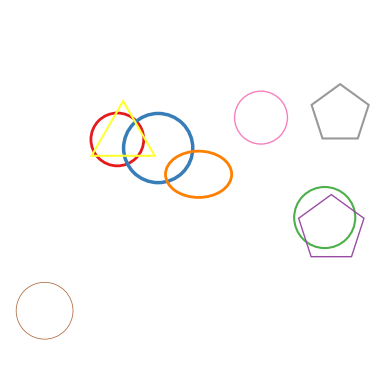[{"shape": "circle", "thickness": 2, "radius": 0.34, "center": [0.305, 0.638]}, {"shape": "circle", "thickness": 2.5, "radius": 0.45, "center": [0.411, 0.615]}, {"shape": "circle", "thickness": 1.5, "radius": 0.4, "center": [0.843, 0.435]}, {"shape": "pentagon", "thickness": 1, "radius": 0.45, "center": [0.861, 0.405]}, {"shape": "oval", "thickness": 2, "radius": 0.43, "center": [0.516, 0.547]}, {"shape": "triangle", "thickness": 1.5, "radius": 0.47, "center": [0.32, 0.643]}, {"shape": "circle", "thickness": 0.5, "radius": 0.37, "center": [0.116, 0.193]}, {"shape": "circle", "thickness": 1, "radius": 0.34, "center": [0.678, 0.695]}, {"shape": "pentagon", "thickness": 1.5, "radius": 0.39, "center": [0.884, 0.703]}]